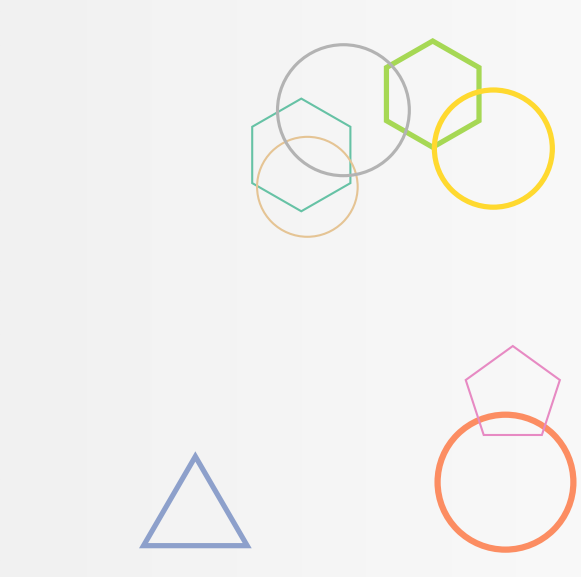[{"shape": "hexagon", "thickness": 1, "radius": 0.49, "center": [0.518, 0.731]}, {"shape": "circle", "thickness": 3, "radius": 0.58, "center": [0.87, 0.164]}, {"shape": "triangle", "thickness": 2.5, "radius": 0.51, "center": [0.336, 0.106]}, {"shape": "pentagon", "thickness": 1, "radius": 0.43, "center": [0.882, 0.315]}, {"shape": "hexagon", "thickness": 2.5, "radius": 0.46, "center": [0.744, 0.836]}, {"shape": "circle", "thickness": 2.5, "radius": 0.51, "center": [0.849, 0.742]}, {"shape": "circle", "thickness": 1, "radius": 0.43, "center": [0.529, 0.676]}, {"shape": "circle", "thickness": 1.5, "radius": 0.57, "center": [0.591, 0.808]}]